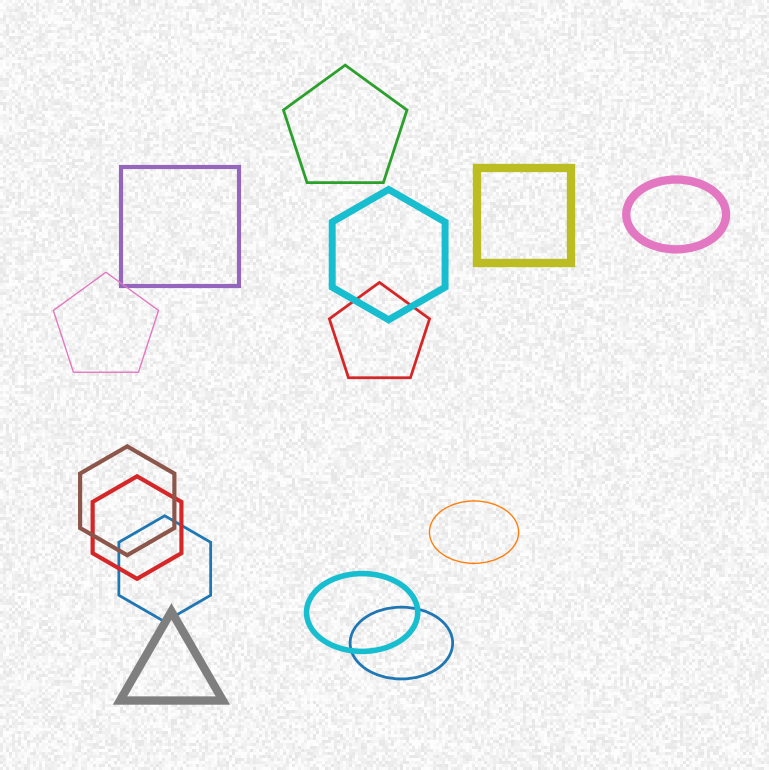[{"shape": "oval", "thickness": 1, "radius": 0.33, "center": [0.521, 0.165]}, {"shape": "hexagon", "thickness": 1, "radius": 0.34, "center": [0.214, 0.261]}, {"shape": "oval", "thickness": 0.5, "radius": 0.29, "center": [0.616, 0.309]}, {"shape": "pentagon", "thickness": 1, "radius": 0.42, "center": [0.448, 0.831]}, {"shape": "pentagon", "thickness": 1, "radius": 0.34, "center": [0.493, 0.565]}, {"shape": "hexagon", "thickness": 1.5, "radius": 0.33, "center": [0.178, 0.315]}, {"shape": "square", "thickness": 1.5, "radius": 0.39, "center": [0.234, 0.706]}, {"shape": "hexagon", "thickness": 1.5, "radius": 0.35, "center": [0.165, 0.35]}, {"shape": "oval", "thickness": 3, "radius": 0.32, "center": [0.878, 0.721]}, {"shape": "pentagon", "thickness": 0.5, "radius": 0.36, "center": [0.138, 0.575]}, {"shape": "triangle", "thickness": 3, "radius": 0.39, "center": [0.223, 0.129]}, {"shape": "square", "thickness": 3, "radius": 0.31, "center": [0.681, 0.72]}, {"shape": "hexagon", "thickness": 2.5, "radius": 0.42, "center": [0.505, 0.669]}, {"shape": "oval", "thickness": 2, "radius": 0.36, "center": [0.47, 0.205]}]